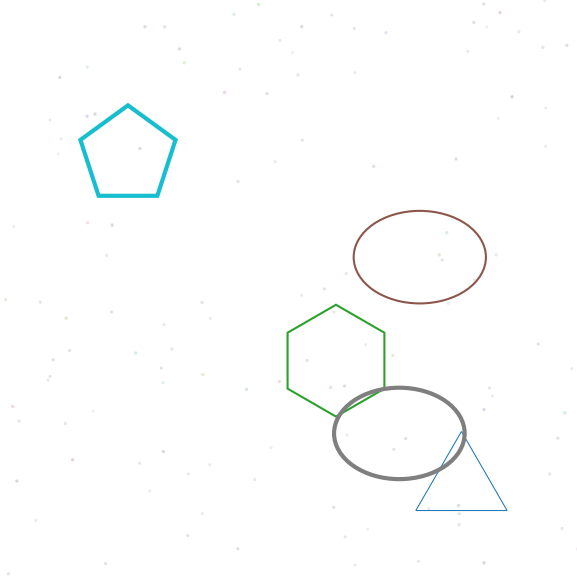[{"shape": "triangle", "thickness": 0.5, "radius": 0.46, "center": [0.799, 0.161]}, {"shape": "hexagon", "thickness": 1, "radius": 0.48, "center": [0.582, 0.375]}, {"shape": "oval", "thickness": 1, "radius": 0.57, "center": [0.727, 0.554]}, {"shape": "oval", "thickness": 2, "radius": 0.57, "center": [0.692, 0.249]}, {"shape": "pentagon", "thickness": 2, "radius": 0.43, "center": [0.222, 0.73]}]